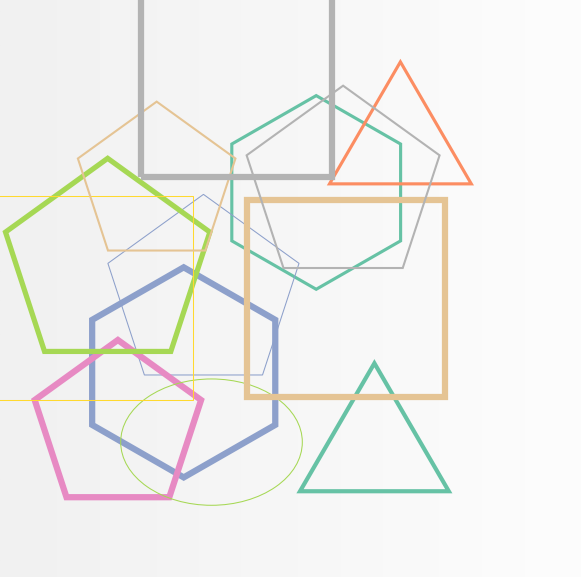[{"shape": "hexagon", "thickness": 1.5, "radius": 0.84, "center": [0.544, 0.666]}, {"shape": "triangle", "thickness": 2, "radius": 0.74, "center": [0.644, 0.222]}, {"shape": "triangle", "thickness": 1.5, "radius": 0.7, "center": [0.689, 0.751]}, {"shape": "pentagon", "thickness": 0.5, "radius": 0.86, "center": [0.35, 0.49]}, {"shape": "hexagon", "thickness": 3, "radius": 0.91, "center": [0.316, 0.354]}, {"shape": "pentagon", "thickness": 3, "radius": 0.75, "center": [0.203, 0.26]}, {"shape": "pentagon", "thickness": 2.5, "radius": 0.92, "center": [0.185, 0.54]}, {"shape": "oval", "thickness": 0.5, "radius": 0.78, "center": [0.364, 0.234]}, {"shape": "square", "thickness": 0.5, "radius": 0.88, "center": [0.155, 0.483]}, {"shape": "square", "thickness": 3, "radius": 0.85, "center": [0.596, 0.482]}, {"shape": "pentagon", "thickness": 1, "radius": 0.71, "center": [0.27, 0.681]}, {"shape": "pentagon", "thickness": 1, "radius": 0.87, "center": [0.59, 0.676]}, {"shape": "square", "thickness": 3, "radius": 0.82, "center": [0.407, 0.856]}]